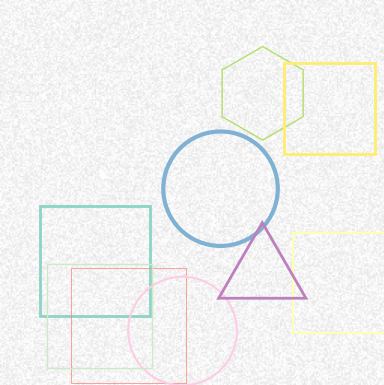[{"shape": "square", "thickness": 2, "radius": 0.71, "center": [0.247, 0.322]}, {"shape": "square", "thickness": 1.5, "radius": 0.65, "center": [0.892, 0.264]}, {"shape": "square", "thickness": 0.5, "radius": 0.74, "center": [0.334, 0.154]}, {"shape": "circle", "thickness": 3, "radius": 0.74, "center": [0.573, 0.51]}, {"shape": "hexagon", "thickness": 1, "radius": 0.61, "center": [0.682, 0.758]}, {"shape": "circle", "thickness": 1.5, "radius": 0.71, "center": [0.474, 0.14]}, {"shape": "triangle", "thickness": 2, "radius": 0.65, "center": [0.681, 0.291]}, {"shape": "square", "thickness": 1, "radius": 0.68, "center": [0.258, 0.179]}, {"shape": "square", "thickness": 2, "radius": 0.59, "center": [0.856, 0.718]}]